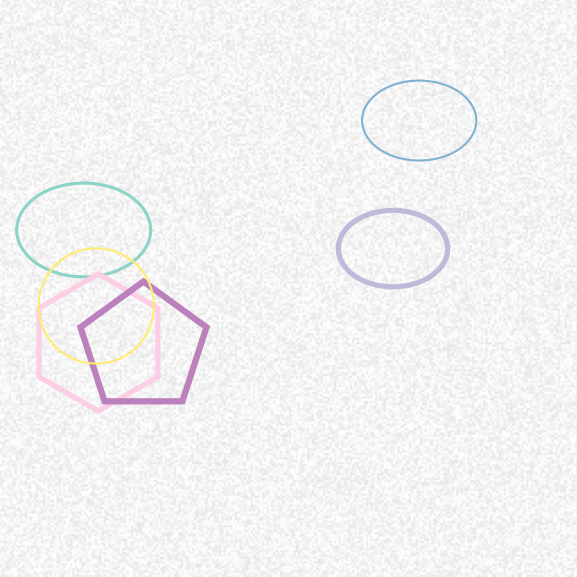[{"shape": "oval", "thickness": 1.5, "radius": 0.58, "center": [0.145, 0.601]}, {"shape": "oval", "thickness": 2.5, "radius": 0.47, "center": [0.681, 0.569]}, {"shape": "oval", "thickness": 1, "radius": 0.49, "center": [0.726, 0.79]}, {"shape": "hexagon", "thickness": 2.5, "radius": 0.59, "center": [0.17, 0.406]}, {"shape": "pentagon", "thickness": 3, "radius": 0.57, "center": [0.248, 0.397]}, {"shape": "circle", "thickness": 1, "radius": 0.5, "center": [0.167, 0.469]}]